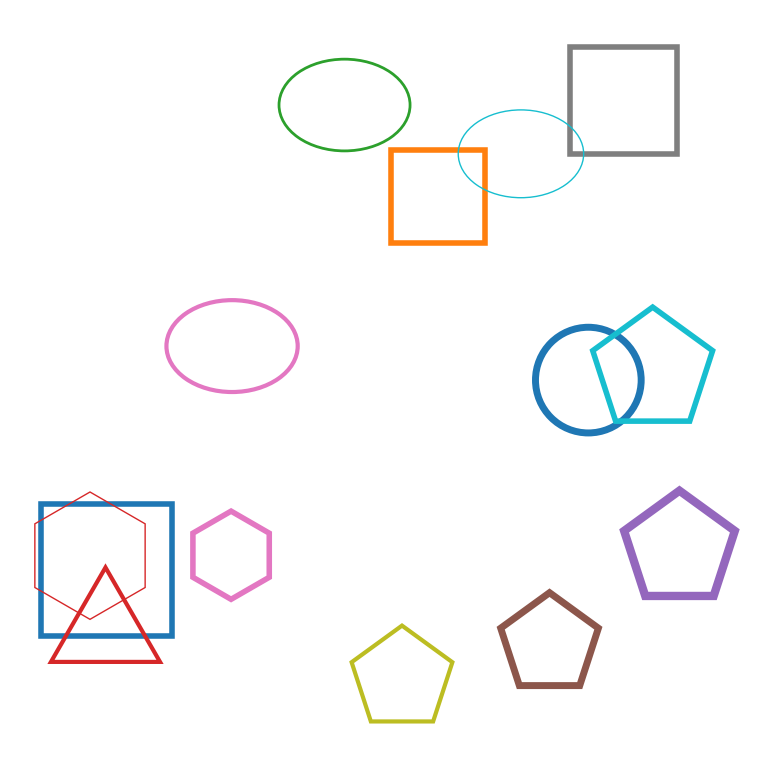[{"shape": "square", "thickness": 2, "radius": 0.43, "center": [0.138, 0.26]}, {"shape": "circle", "thickness": 2.5, "radius": 0.34, "center": [0.764, 0.506]}, {"shape": "square", "thickness": 2, "radius": 0.3, "center": [0.569, 0.745]}, {"shape": "oval", "thickness": 1, "radius": 0.43, "center": [0.447, 0.864]}, {"shape": "hexagon", "thickness": 0.5, "radius": 0.41, "center": [0.117, 0.278]}, {"shape": "triangle", "thickness": 1.5, "radius": 0.41, "center": [0.137, 0.181]}, {"shape": "pentagon", "thickness": 3, "radius": 0.38, "center": [0.882, 0.287]}, {"shape": "pentagon", "thickness": 2.5, "radius": 0.33, "center": [0.714, 0.164]}, {"shape": "hexagon", "thickness": 2, "radius": 0.29, "center": [0.3, 0.279]}, {"shape": "oval", "thickness": 1.5, "radius": 0.43, "center": [0.301, 0.551]}, {"shape": "square", "thickness": 2, "radius": 0.35, "center": [0.81, 0.869]}, {"shape": "pentagon", "thickness": 1.5, "radius": 0.34, "center": [0.522, 0.119]}, {"shape": "pentagon", "thickness": 2, "radius": 0.41, "center": [0.848, 0.519]}, {"shape": "oval", "thickness": 0.5, "radius": 0.41, "center": [0.677, 0.8]}]